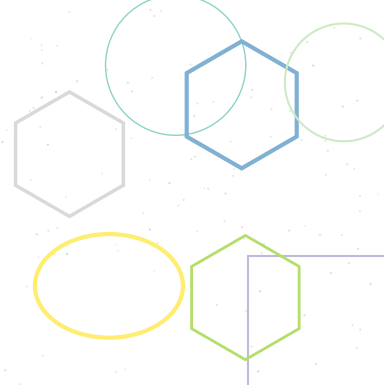[{"shape": "circle", "thickness": 1, "radius": 0.91, "center": [0.456, 0.831]}, {"shape": "square", "thickness": 1.5, "radius": 0.98, "center": [0.84, 0.139]}, {"shape": "hexagon", "thickness": 3, "radius": 0.82, "center": [0.628, 0.728]}, {"shape": "hexagon", "thickness": 2, "radius": 0.81, "center": [0.637, 0.227]}, {"shape": "hexagon", "thickness": 2.5, "radius": 0.81, "center": [0.18, 0.6]}, {"shape": "circle", "thickness": 1.5, "radius": 0.76, "center": [0.893, 0.786]}, {"shape": "oval", "thickness": 3, "radius": 0.96, "center": [0.283, 0.257]}]